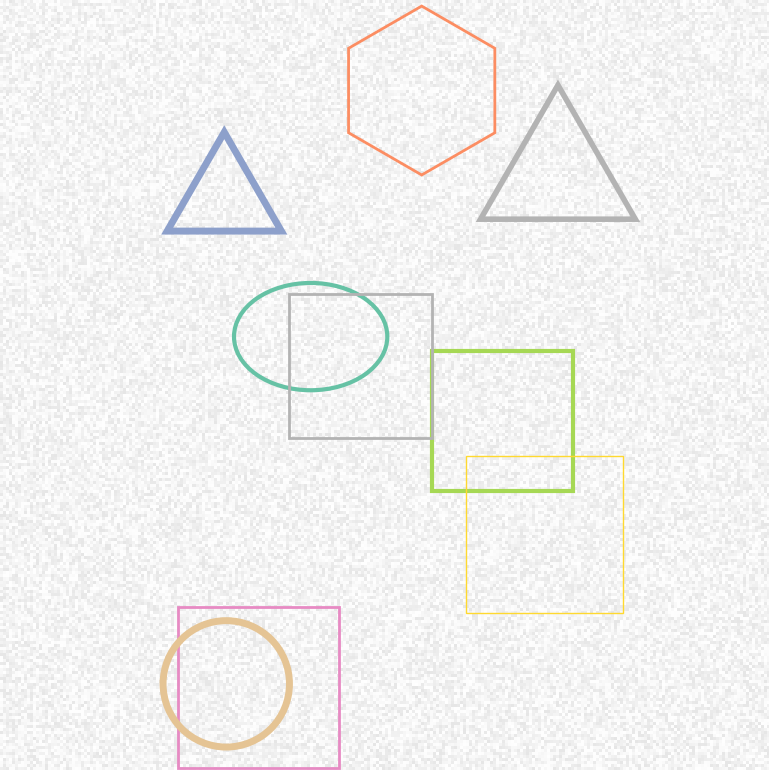[{"shape": "oval", "thickness": 1.5, "radius": 0.5, "center": [0.403, 0.563]}, {"shape": "hexagon", "thickness": 1, "radius": 0.55, "center": [0.548, 0.882]}, {"shape": "triangle", "thickness": 2.5, "radius": 0.43, "center": [0.291, 0.743]}, {"shape": "square", "thickness": 1, "radius": 0.52, "center": [0.336, 0.107]}, {"shape": "square", "thickness": 1.5, "radius": 0.46, "center": [0.653, 0.453]}, {"shape": "square", "thickness": 0.5, "radius": 0.51, "center": [0.707, 0.306]}, {"shape": "circle", "thickness": 2.5, "radius": 0.41, "center": [0.294, 0.112]}, {"shape": "triangle", "thickness": 2, "radius": 0.58, "center": [0.725, 0.773]}, {"shape": "square", "thickness": 1, "radius": 0.47, "center": [0.468, 0.525]}]